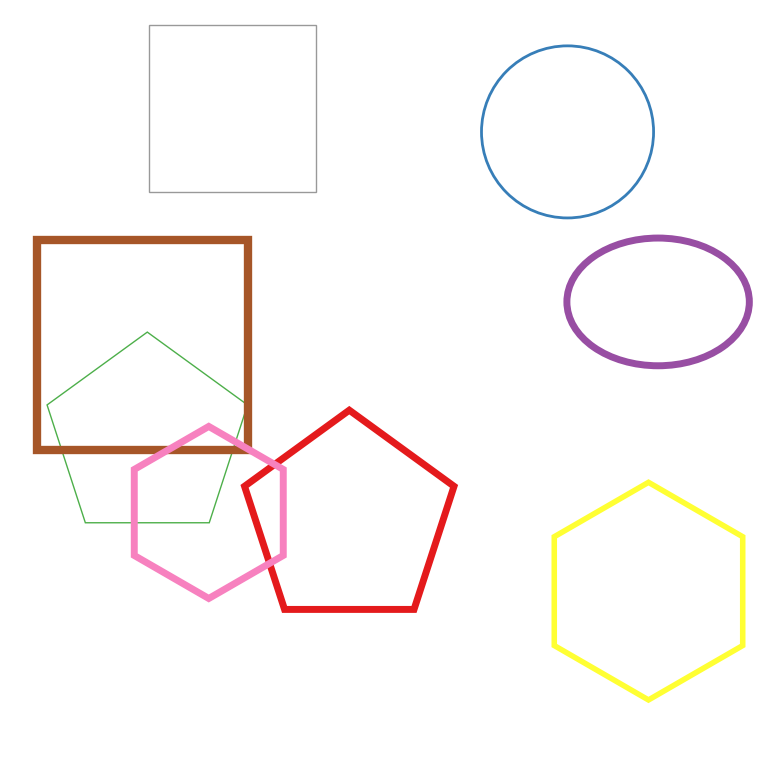[{"shape": "pentagon", "thickness": 2.5, "radius": 0.72, "center": [0.454, 0.324]}, {"shape": "circle", "thickness": 1, "radius": 0.56, "center": [0.737, 0.829]}, {"shape": "pentagon", "thickness": 0.5, "radius": 0.68, "center": [0.191, 0.432]}, {"shape": "oval", "thickness": 2.5, "radius": 0.59, "center": [0.855, 0.608]}, {"shape": "hexagon", "thickness": 2, "radius": 0.71, "center": [0.842, 0.232]}, {"shape": "square", "thickness": 3, "radius": 0.68, "center": [0.185, 0.552]}, {"shape": "hexagon", "thickness": 2.5, "radius": 0.56, "center": [0.271, 0.334]}, {"shape": "square", "thickness": 0.5, "radius": 0.54, "center": [0.302, 0.859]}]